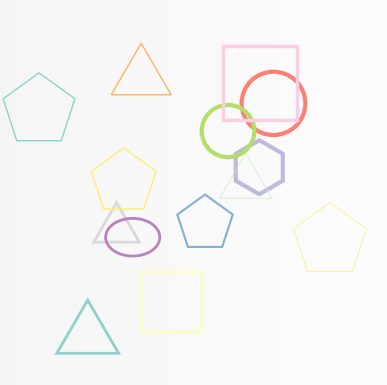[{"shape": "pentagon", "thickness": 1, "radius": 0.49, "center": [0.101, 0.713]}, {"shape": "triangle", "thickness": 2, "radius": 0.46, "center": [0.226, 0.128]}, {"shape": "square", "thickness": 1.5, "radius": 0.39, "center": [0.443, 0.216]}, {"shape": "hexagon", "thickness": 3, "radius": 0.35, "center": [0.669, 0.566]}, {"shape": "circle", "thickness": 3, "radius": 0.41, "center": [0.706, 0.731]}, {"shape": "pentagon", "thickness": 1.5, "radius": 0.38, "center": [0.529, 0.419]}, {"shape": "triangle", "thickness": 1, "radius": 0.45, "center": [0.364, 0.798]}, {"shape": "circle", "thickness": 3, "radius": 0.34, "center": [0.588, 0.66]}, {"shape": "square", "thickness": 2.5, "radius": 0.48, "center": [0.671, 0.785]}, {"shape": "triangle", "thickness": 2, "radius": 0.34, "center": [0.301, 0.405]}, {"shape": "oval", "thickness": 2, "radius": 0.35, "center": [0.342, 0.384]}, {"shape": "triangle", "thickness": 0.5, "radius": 0.39, "center": [0.634, 0.524]}, {"shape": "pentagon", "thickness": 0.5, "radius": 0.5, "center": [0.851, 0.375]}, {"shape": "pentagon", "thickness": 1, "radius": 0.44, "center": [0.319, 0.528]}]